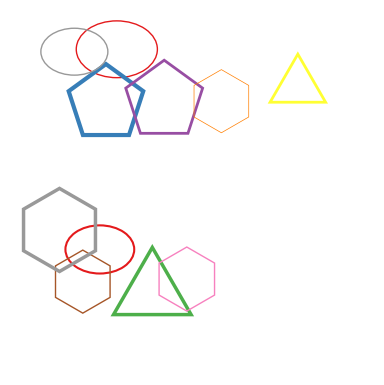[{"shape": "oval", "thickness": 1.5, "radius": 0.45, "center": [0.259, 0.352]}, {"shape": "oval", "thickness": 1, "radius": 0.53, "center": [0.303, 0.872]}, {"shape": "pentagon", "thickness": 3, "radius": 0.51, "center": [0.275, 0.732]}, {"shape": "triangle", "thickness": 2.5, "radius": 0.58, "center": [0.396, 0.241]}, {"shape": "pentagon", "thickness": 2, "radius": 0.52, "center": [0.426, 0.739]}, {"shape": "hexagon", "thickness": 0.5, "radius": 0.41, "center": [0.575, 0.737]}, {"shape": "triangle", "thickness": 2, "radius": 0.42, "center": [0.774, 0.776]}, {"shape": "hexagon", "thickness": 1, "radius": 0.41, "center": [0.215, 0.269]}, {"shape": "hexagon", "thickness": 1, "radius": 0.42, "center": [0.485, 0.275]}, {"shape": "hexagon", "thickness": 2.5, "radius": 0.54, "center": [0.155, 0.403]}, {"shape": "oval", "thickness": 1, "radius": 0.44, "center": [0.193, 0.866]}]